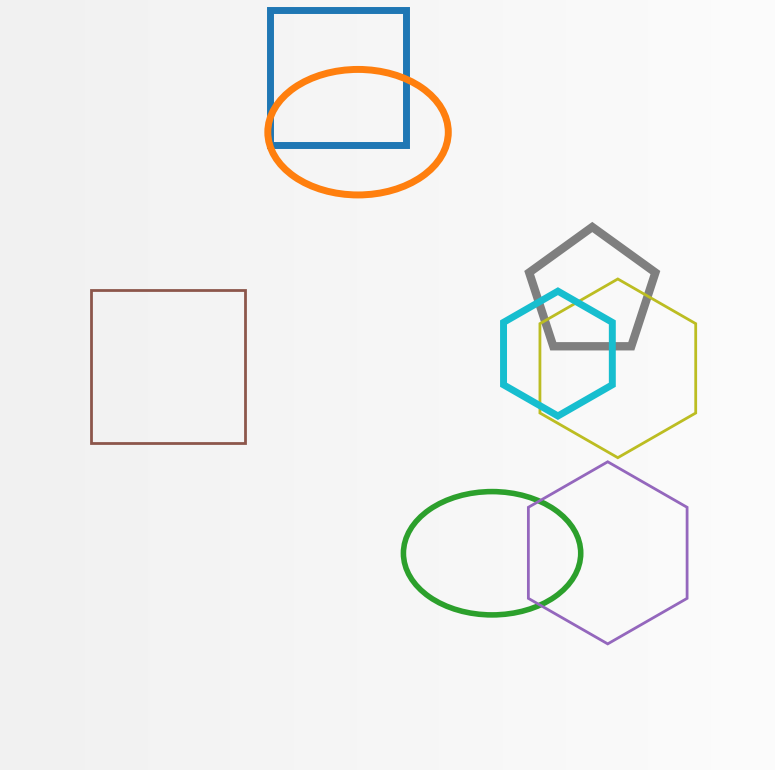[{"shape": "square", "thickness": 2.5, "radius": 0.44, "center": [0.436, 0.9]}, {"shape": "oval", "thickness": 2.5, "radius": 0.58, "center": [0.462, 0.828]}, {"shape": "oval", "thickness": 2, "radius": 0.57, "center": [0.635, 0.281]}, {"shape": "hexagon", "thickness": 1, "radius": 0.59, "center": [0.784, 0.282]}, {"shape": "square", "thickness": 1, "radius": 0.5, "center": [0.216, 0.524]}, {"shape": "pentagon", "thickness": 3, "radius": 0.43, "center": [0.764, 0.62]}, {"shape": "hexagon", "thickness": 1, "radius": 0.58, "center": [0.797, 0.522]}, {"shape": "hexagon", "thickness": 2.5, "radius": 0.41, "center": [0.72, 0.541]}]